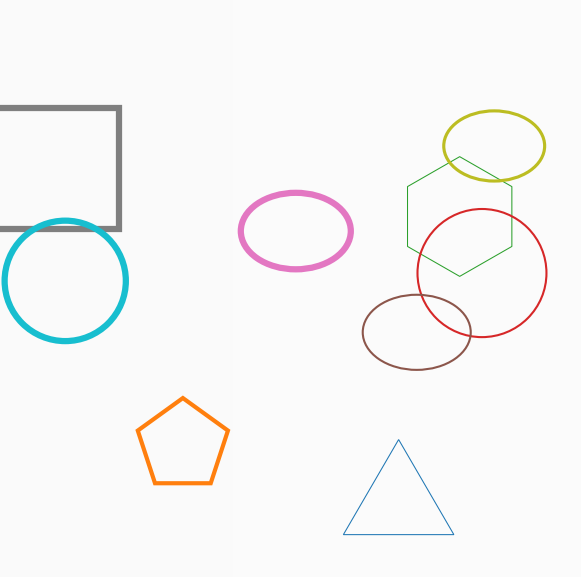[{"shape": "triangle", "thickness": 0.5, "radius": 0.55, "center": [0.686, 0.128]}, {"shape": "pentagon", "thickness": 2, "radius": 0.41, "center": [0.315, 0.228]}, {"shape": "hexagon", "thickness": 0.5, "radius": 0.52, "center": [0.791, 0.624]}, {"shape": "circle", "thickness": 1, "radius": 0.55, "center": [0.829, 0.526]}, {"shape": "oval", "thickness": 1, "radius": 0.46, "center": [0.717, 0.424]}, {"shape": "oval", "thickness": 3, "radius": 0.47, "center": [0.509, 0.599]}, {"shape": "square", "thickness": 3, "radius": 0.52, "center": [0.1, 0.707]}, {"shape": "oval", "thickness": 1.5, "radius": 0.43, "center": [0.85, 0.746]}, {"shape": "circle", "thickness": 3, "radius": 0.52, "center": [0.112, 0.513]}]